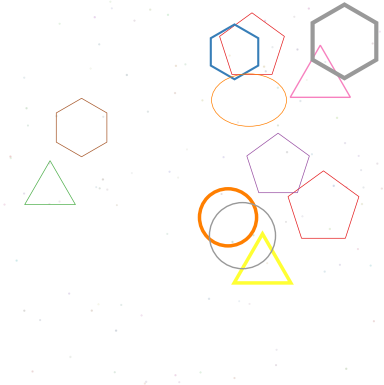[{"shape": "pentagon", "thickness": 0.5, "radius": 0.48, "center": [0.84, 0.459]}, {"shape": "pentagon", "thickness": 0.5, "radius": 0.44, "center": [0.654, 0.878]}, {"shape": "hexagon", "thickness": 1.5, "radius": 0.36, "center": [0.609, 0.865]}, {"shape": "triangle", "thickness": 0.5, "radius": 0.38, "center": [0.13, 0.507]}, {"shape": "pentagon", "thickness": 0.5, "radius": 0.43, "center": [0.722, 0.569]}, {"shape": "oval", "thickness": 0.5, "radius": 0.49, "center": [0.647, 0.74]}, {"shape": "circle", "thickness": 2.5, "radius": 0.37, "center": [0.592, 0.436]}, {"shape": "triangle", "thickness": 2.5, "radius": 0.43, "center": [0.682, 0.308]}, {"shape": "hexagon", "thickness": 0.5, "radius": 0.38, "center": [0.212, 0.669]}, {"shape": "triangle", "thickness": 1, "radius": 0.45, "center": [0.832, 0.792]}, {"shape": "circle", "thickness": 1, "radius": 0.43, "center": [0.63, 0.388]}, {"shape": "hexagon", "thickness": 3, "radius": 0.48, "center": [0.895, 0.893]}]